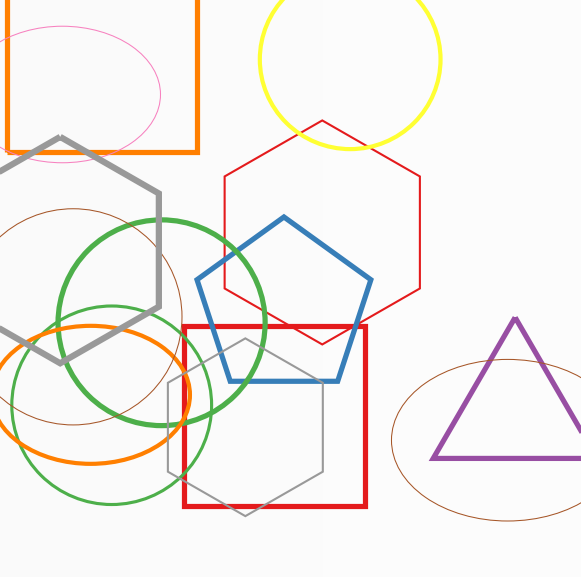[{"shape": "square", "thickness": 2.5, "radius": 0.78, "center": [0.472, 0.279]}, {"shape": "hexagon", "thickness": 1, "radius": 0.97, "center": [0.554, 0.597]}, {"shape": "pentagon", "thickness": 2.5, "radius": 0.79, "center": [0.489, 0.466]}, {"shape": "circle", "thickness": 2.5, "radius": 0.89, "center": [0.278, 0.44]}, {"shape": "circle", "thickness": 1.5, "radius": 0.86, "center": [0.192, 0.297]}, {"shape": "triangle", "thickness": 2.5, "radius": 0.81, "center": [0.886, 0.287]}, {"shape": "oval", "thickness": 2, "radius": 0.85, "center": [0.156, 0.315]}, {"shape": "square", "thickness": 2.5, "radius": 0.82, "center": [0.176, 0.9]}, {"shape": "circle", "thickness": 2, "radius": 0.78, "center": [0.602, 0.896]}, {"shape": "oval", "thickness": 0.5, "radius": 1.0, "center": [0.873, 0.237]}, {"shape": "circle", "thickness": 0.5, "radius": 0.94, "center": [0.126, 0.45]}, {"shape": "oval", "thickness": 0.5, "radius": 0.84, "center": [0.107, 0.836]}, {"shape": "hexagon", "thickness": 1, "radius": 0.77, "center": [0.422, 0.259]}, {"shape": "hexagon", "thickness": 3, "radius": 0.98, "center": [0.104, 0.566]}]